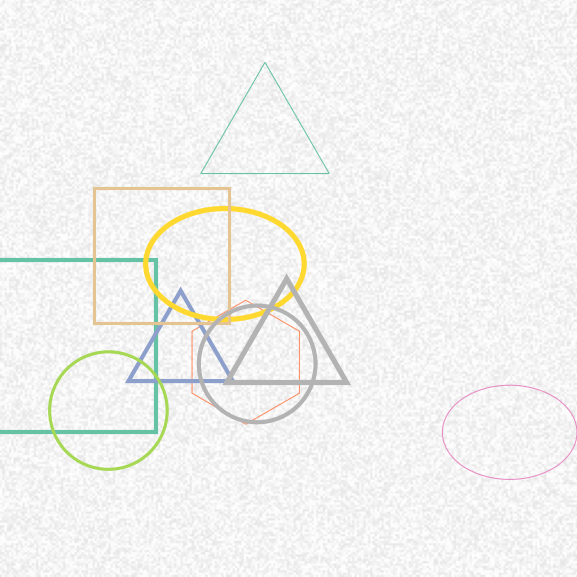[{"shape": "triangle", "thickness": 0.5, "radius": 0.64, "center": [0.459, 0.763]}, {"shape": "square", "thickness": 2, "radius": 0.74, "center": [0.121, 0.4]}, {"shape": "hexagon", "thickness": 0.5, "radius": 0.54, "center": [0.426, 0.372]}, {"shape": "triangle", "thickness": 2, "radius": 0.52, "center": [0.313, 0.391]}, {"shape": "oval", "thickness": 0.5, "radius": 0.58, "center": [0.883, 0.251]}, {"shape": "circle", "thickness": 1.5, "radius": 0.51, "center": [0.188, 0.288]}, {"shape": "oval", "thickness": 2.5, "radius": 0.69, "center": [0.39, 0.542]}, {"shape": "square", "thickness": 1.5, "radius": 0.58, "center": [0.279, 0.557]}, {"shape": "triangle", "thickness": 2.5, "radius": 0.6, "center": [0.496, 0.397]}, {"shape": "circle", "thickness": 2, "radius": 0.51, "center": [0.445, 0.369]}]